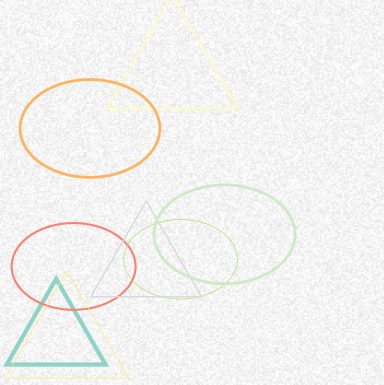[{"shape": "triangle", "thickness": 3, "radius": 0.74, "center": [0.146, 0.127]}, {"shape": "triangle", "thickness": 1, "radius": 0.98, "center": [0.447, 0.817]}, {"shape": "oval", "thickness": 1.5, "radius": 0.8, "center": [0.191, 0.308]}, {"shape": "oval", "thickness": 2, "radius": 0.91, "center": [0.234, 0.666]}, {"shape": "oval", "thickness": 0.5, "radius": 0.74, "center": [0.469, 0.327]}, {"shape": "triangle", "thickness": 1, "radius": 0.83, "center": [0.38, 0.312]}, {"shape": "oval", "thickness": 2, "radius": 0.92, "center": [0.583, 0.391]}, {"shape": "triangle", "thickness": 0.5, "radius": 0.93, "center": [0.174, 0.111]}]